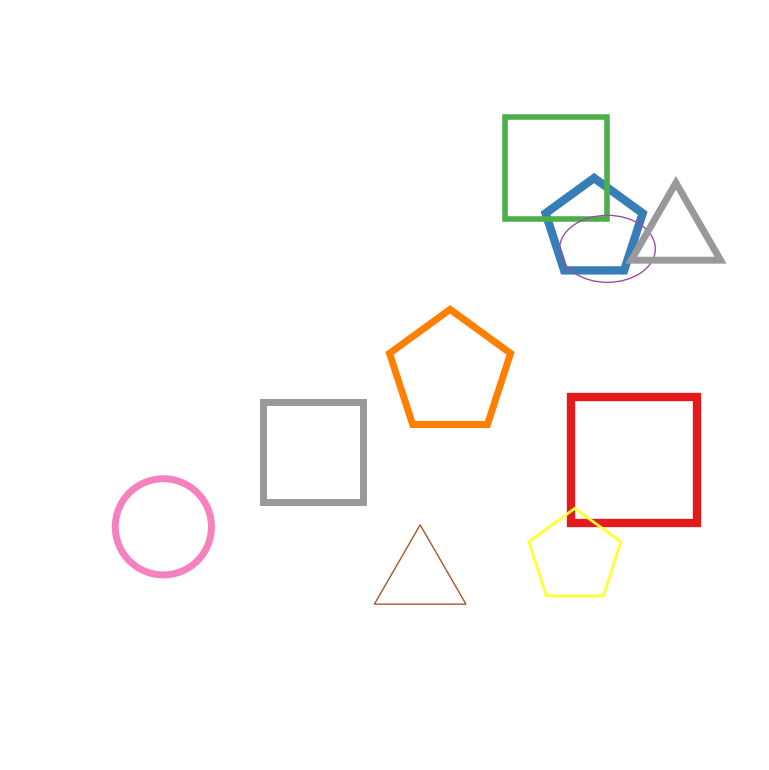[{"shape": "square", "thickness": 3, "radius": 0.41, "center": [0.824, 0.403]}, {"shape": "pentagon", "thickness": 3, "radius": 0.33, "center": [0.772, 0.703]}, {"shape": "square", "thickness": 2, "radius": 0.33, "center": [0.722, 0.782]}, {"shape": "oval", "thickness": 0.5, "radius": 0.31, "center": [0.789, 0.677]}, {"shape": "pentagon", "thickness": 2.5, "radius": 0.41, "center": [0.584, 0.516]}, {"shape": "pentagon", "thickness": 1, "radius": 0.31, "center": [0.747, 0.277]}, {"shape": "triangle", "thickness": 0.5, "radius": 0.34, "center": [0.546, 0.25]}, {"shape": "circle", "thickness": 2.5, "radius": 0.31, "center": [0.212, 0.316]}, {"shape": "square", "thickness": 2.5, "radius": 0.32, "center": [0.406, 0.413]}, {"shape": "triangle", "thickness": 2.5, "radius": 0.33, "center": [0.878, 0.696]}]